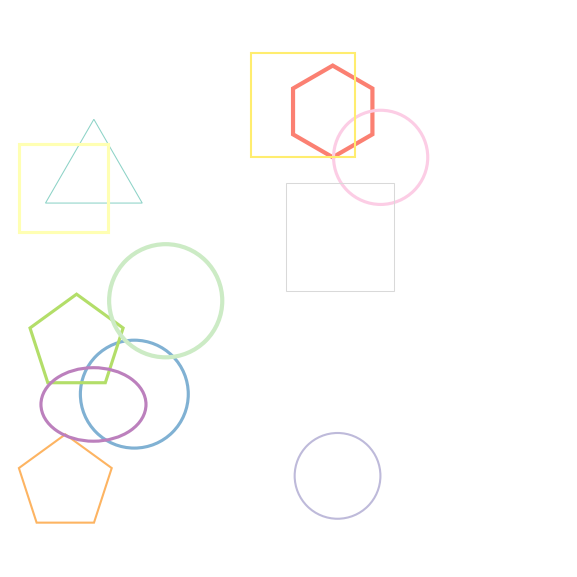[{"shape": "triangle", "thickness": 0.5, "radius": 0.48, "center": [0.163, 0.696]}, {"shape": "square", "thickness": 1.5, "radius": 0.38, "center": [0.11, 0.674]}, {"shape": "circle", "thickness": 1, "radius": 0.37, "center": [0.584, 0.175]}, {"shape": "hexagon", "thickness": 2, "radius": 0.4, "center": [0.576, 0.806]}, {"shape": "circle", "thickness": 1.5, "radius": 0.47, "center": [0.233, 0.317]}, {"shape": "pentagon", "thickness": 1, "radius": 0.42, "center": [0.113, 0.162]}, {"shape": "pentagon", "thickness": 1.5, "radius": 0.42, "center": [0.133, 0.405]}, {"shape": "circle", "thickness": 1.5, "radius": 0.41, "center": [0.659, 0.727]}, {"shape": "square", "thickness": 0.5, "radius": 0.47, "center": [0.588, 0.588]}, {"shape": "oval", "thickness": 1.5, "radius": 0.45, "center": [0.162, 0.299]}, {"shape": "circle", "thickness": 2, "radius": 0.49, "center": [0.287, 0.478]}, {"shape": "square", "thickness": 1, "radius": 0.45, "center": [0.524, 0.817]}]